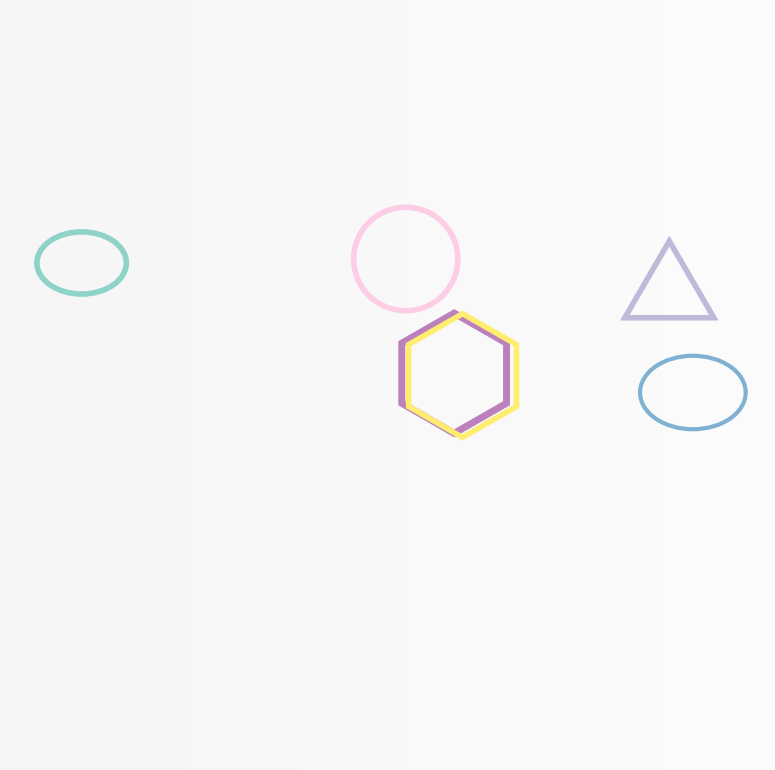[{"shape": "oval", "thickness": 2, "radius": 0.29, "center": [0.105, 0.659]}, {"shape": "triangle", "thickness": 2, "radius": 0.33, "center": [0.864, 0.621]}, {"shape": "oval", "thickness": 1.5, "radius": 0.34, "center": [0.894, 0.49]}, {"shape": "circle", "thickness": 2, "radius": 0.34, "center": [0.524, 0.664]}, {"shape": "hexagon", "thickness": 2.5, "radius": 0.39, "center": [0.586, 0.515]}, {"shape": "hexagon", "thickness": 2, "radius": 0.4, "center": [0.597, 0.512]}]